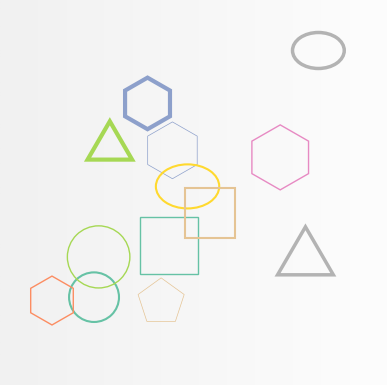[{"shape": "circle", "thickness": 1.5, "radius": 0.32, "center": [0.243, 0.228]}, {"shape": "square", "thickness": 1, "radius": 0.37, "center": [0.436, 0.363]}, {"shape": "hexagon", "thickness": 1, "radius": 0.32, "center": [0.134, 0.219]}, {"shape": "hexagon", "thickness": 3, "radius": 0.33, "center": [0.381, 0.731]}, {"shape": "hexagon", "thickness": 0.5, "radius": 0.37, "center": [0.445, 0.61]}, {"shape": "hexagon", "thickness": 1, "radius": 0.42, "center": [0.723, 0.591]}, {"shape": "triangle", "thickness": 3, "radius": 0.33, "center": [0.283, 0.619]}, {"shape": "circle", "thickness": 1, "radius": 0.4, "center": [0.254, 0.333]}, {"shape": "oval", "thickness": 1.5, "radius": 0.41, "center": [0.484, 0.516]}, {"shape": "square", "thickness": 1.5, "radius": 0.32, "center": [0.543, 0.448]}, {"shape": "pentagon", "thickness": 0.5, "radius": 0.31, "center": [0.416, 0.216]}, {"shape": "triangle", "thickness": 2.5, "radius": 0.42, "center": [0.788, 0.328]}, {"shape": "oval", "thickness": 2.5, "radius": 0.33, "center": [0.822, 0.869]}]